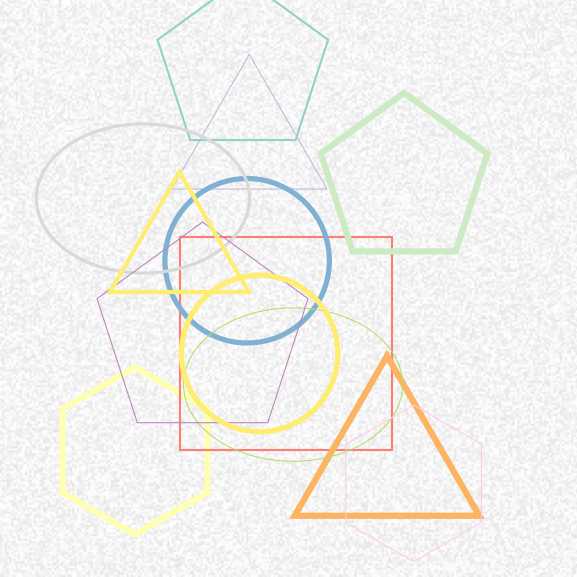[{"shape": "pentagon", "thickness": 1, "radius": 0.78, "center": [0.42, 0.882]}, {"shape": "hexagon", "thickness": 3, "radius": 0.72, "center": [0.234, 0.219]}, {"shape": "triangle", "thickness": 0.5, "radius": 0.78, "center": [0.432, 0.749]}, {"shape": "square", "thickness": 1, "radius": 0.92, "center": [0.495, 0.404]}, {"shape": "circle", "thickness": 2.5, "radius": 0.71, "center": [0.428, 0.548]}, {"shape": "triangle", "thickness": 3, "radius": 0.92, "center": [0.67, 0.198]}, {"shape": "oval", "thickness": 0.5, "radius": 0.95, "center": [0.508, 0.333]}, {"shape": "hexagon", "thickness": 0.5, "radius": 0.68, "center": [0.716, 0.162]}, {"shape": "oval", "thickness": 1.5, "radius": 0.92, "center": [0.247, 0.655]}, {"shape": "pentagon", "thickness": 0.5, "radius": 0.96, "center": [0.351, 0.423]}, {"shape": "pentagon", "thickness": 3, "radius": 0.76, "center": [0.7, 0.687]}, {"shape": "triangle", "thickness": 2, "radius": 0.69, "center": [0.311, 0.563]}, {"shape": "circle", "thickness": 2.5, "radius": 0.68, "center": [0.449, 0.387]}]